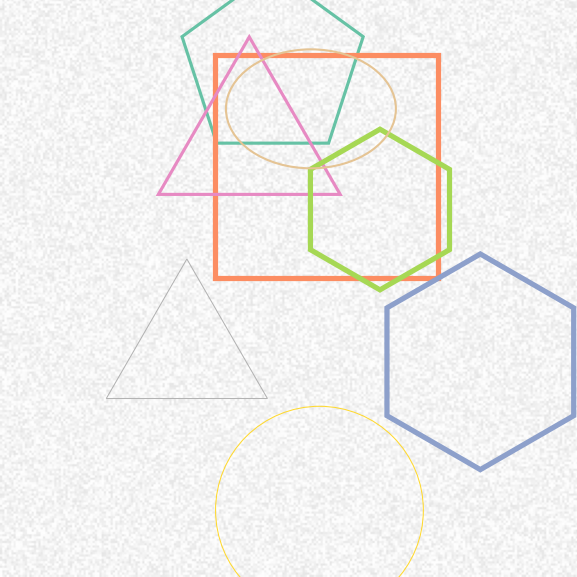[{"shape": "pentagon", "thickness": 1.5, "radius": 0.82, "center": [0.472, 0.885]}, {"shape": "square", "thickness": 2.5, "radius": 0.97, "center": [0.565, 0.711]}, {"shape": "hexagon", "thickness": 2.5, "radius": 0.93, "center": [0.832, 0.373]}, {"shape": "triangle", "thickness": 1.5, "radius": 0.91, "center": [0.432, 0.753]}, {"shape": "hexagon", "thickness": 2.5, "radius": 0.7, "center": [0.658, 0.636]}, {"shape": "circle", "thickness": 0.5, "radius": 0.9, "center": [0.553, 0.116]}, {"shape": "oval", "thickness": 1, "radius": 0.74, "center": [0.538, 0.811]}, {"shape": "triangle", "thickness": 0.5, "radius": 0.81, "center": [0.324, 0.39]}]